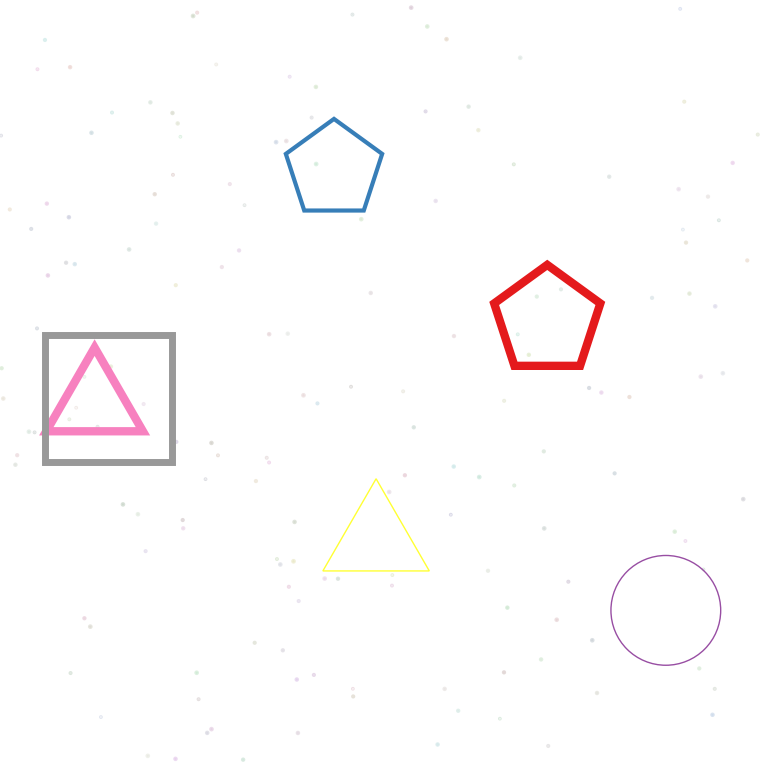[{"shape": "pentagon", "thickness": 3, "radius": 0.36, "center": [0.711, 0.584]}, {"shape": "pentagon", "thickness": 1.5, "radius": 0.33, "center": [0.434, 0.78]}, {"shape": "circle", "thickness": 0.5, "radius": 0.36, "center": [0.865, 0.207]}, {"shape": "triangle", "thickness": 0.5, "radius": 0.4, "center": [0.488, 0.298]}, {"shape": "triangle", "thickness": 3, "radius": 0.36, "center": [0.123, 0.476]}, {"shape": "square", "thickness": 2.5, "radius": 0.41, "center": [0.141, 0.482]}]